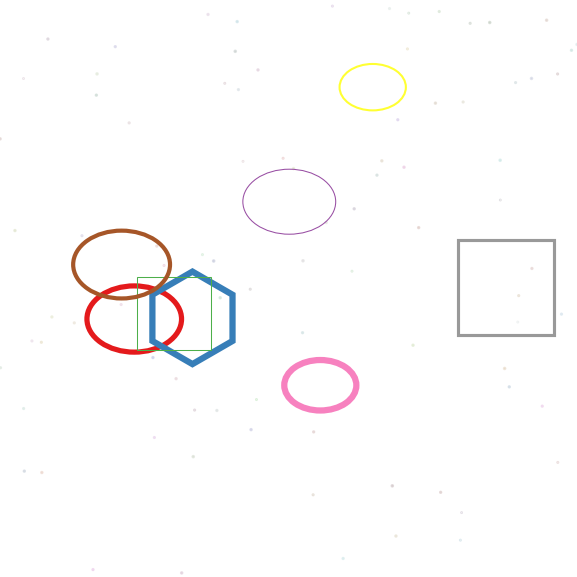[{"shape": "oval", "thickness": 2.5, "radius": 0.41, "center": [0.232, 0.447]}, {"shape": "hexagon", "thickness": 3, "radius": 0.4, "center": [0.333, 0.449]}, {"shape": "square", "thickness": 0.5, "radius": 0.32, "center": [0.302, 0.456]}, {"shape": "oval", "thickness": 0.5, "radius": 0.4, "center": [0.501, 0.65]}, {"shape": "oval", "thickness": 1, "radius": 0.29, "center": [0.645, 0.848]}, {"shape": "oval", "thickness": 2, "radius": 0.42, "center": [0.211, 0.541]}, {"shape": "oval", "thickness": 3, "radius": 0.31, "center": [0.555, 0.332]}, {"shape": "square", "thickness": 1.5, "radius": 0.41, "center": [0.876, 0.501]}]